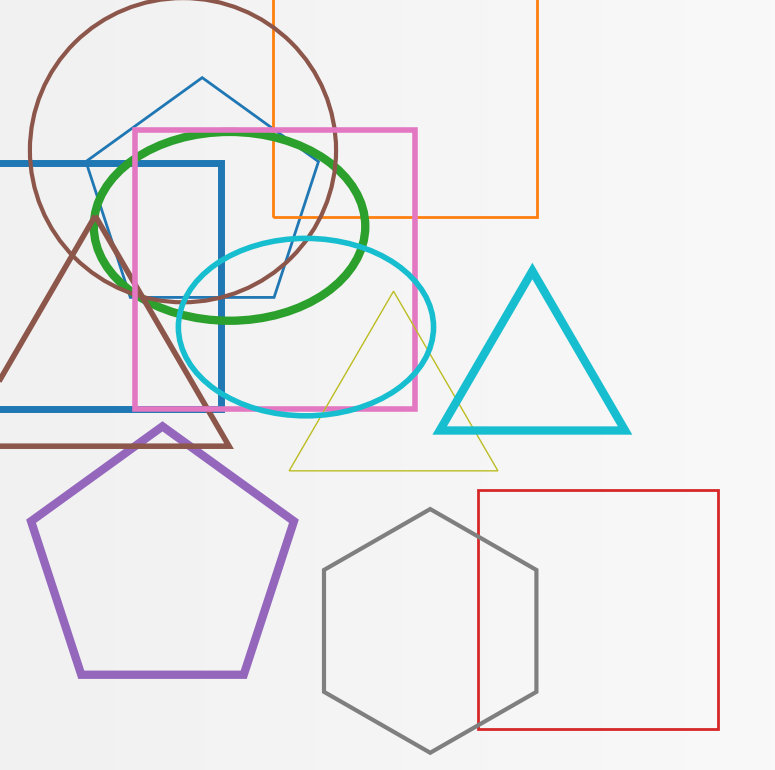[{"shape": "pentagon", "thickness": 1, "radius": 0.79, "center": [0.261, 0.741]}, {"shape": "square", "thickness": 2.5, "radius": 0.8, "center": [0.125, 0.629]}, {"shape": "square", "thickness": 1, "radius": 0.85, "center": [0.522, 0.889]}, {"shape": "oval", "thickness": 3, "radius": 0.88, "center": [0.296, 0.706]}, {"shape": "square", "thickness": 1, "radius": 0.78, "center": [0.772, 0.209]}, {"shape": "pentagon", "thickness": 3, "radius": 0.89, "center": [0.21, 0.268]}, {"shape": "triangle", "thickness": 2, "radius": 1.0, "center": [0.123, 0.52]}, {"shape": "circle", "thickness": 1.5, "radius": 0.99, "center": [0.236, 0.805]}, {"shape": "square", "thickness": 2, "radius": 0.91, "center": [0.355, 0.65]}, {"shape": "hexagon", "thickness": 1.5, "radius": 0.79, "center": [0.555, 0.181]}, {"shape": "triangle", "thickness": 0.5, "radius": 0.78, "center": [0.508, 0.466]}, {"shape": "oval", "thickness": 2, "radius": 0.82, "center": [0.395, 0.575]}, {"shape": "triangle", "thickness": 3, "radius": 0.69, "center": [0.687, 0.51]}]